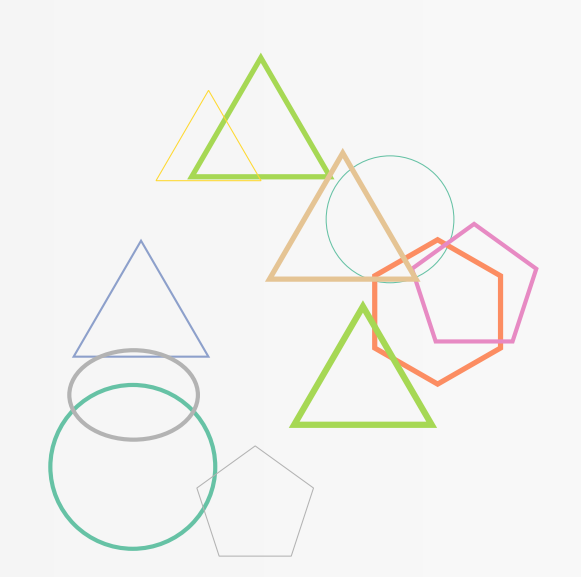[{"shape": "circle", "thickness": 0.5, "radius": 0.55, "center": [0.671, 0.619]}, {"shape": "circle", "thickness": 2, "radius": 0.71, "center": [0.228, 0.191]}, {"shape": "hexagon", "thickness": 2.5, "radius": 0.62, "center": [0.753, 0.459]}, {"shape": "triangle", "thickness": 1, "radius": 0.67, "center": [0.243, 0.448]}, {"shape": "pentagon", "thickness": 2, "radius": 0.56, "center": [0.816, 0.499]}, {"shape": "triangle", "thickness": 2.5, "radius": 0.69, "center": [0.449, 0.762]}, {"shape": "triangle", "thickness": 3, "radius": 0.68, "center": [0.624, 0.332]}, {"shape": "triangle", "thickness": 0.5, "radius": 0.52, "center": [0.359, 0.738]}, {"shape": "triangle", "thickness": 2.5, "radius": 0.73, "center": [0.59, 0.589]}, {"shape": "oval", "thickness": 2, "radius": 0.55, "center": [0.23, 0.315]}, {"shape": "pentagon", "thickness": 0.5, "radius": 0.53, "center": [0.439, 0.121]}]